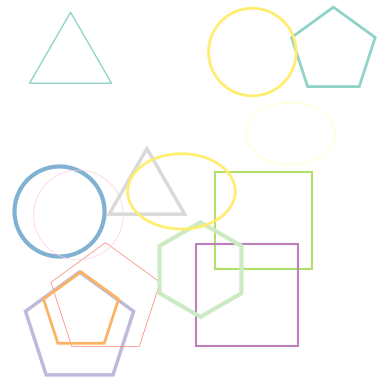[{"shape": "pentagon", "thickness": 2, "radius": 0.57, "center": [0.866, 0.867]}, {"shape": "triangle", "thickness": 1, "radius": 0.61, "center": [0.183, 0.845]}, {"shape": "oval", "thickness": 0.5, "radius": 0.58, "center": [0.755, 0.653]}, {"shape": "pentagon", "thickness": 2.5, "radius": 0.74, "center": [0.207, 0.146]}, {"shape": "pentagon", "thickness": 0.5, "radius": 0.75, "center": [0.274, 0.221]}, {"shape": "circle", "thickness": 3, "radius": 0.58, "center": [0.155, 0.451]}, {"shape": "pentagon", "thickness": 2, "radius": 0.51, "center": [0.21, 0.191]}, {"shape": "square", "thickness": 1.5, "radius": 0.63, "center": [0.684, 0.428]}, {"shape": "circle", "thickness": 0.5, "radius": 0.58, "center": [0.204, 0.442]}, {"shape": "triangle", "thickness": 2.5, "radius": 0.57, "center": [0.382, 0.5]}, {"shape": "square", "thickness": 1.5, "radius": 0.66, "center": [0.642, 0.235]}, {"shape": "hexagon", "thickness": 3, "radius": 0.61, "center": [0.521, 0.3]}, {"shape": "oval", "thickness": 2, "radius": 0.7, "center": [0.471, 0.503]}, {"shape": "circle", "thickness": 2, "radius": 0.57, "center": [0.655, 0.865]}]